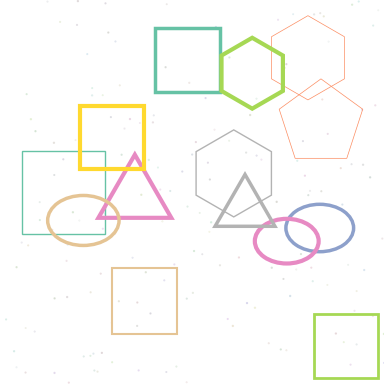[{"shape": "square", "thickness": 1, "radius": 0.54, "center": [0.165, 0.501]}, {"shape": "square", "thickness": 2.5, "radius": 0.42, "center": [0.487, 0.844]}, {"shape": "pentagon", "thickness": 0.5, "radius": 0.57, "center": [0.834, 0.681]}, {"shape": "hexagon", "thickness": 0.5, "radius": 0.55, "center": [0.8, 0.85]}, {"shape": "oval", "thickness": 2.5, "radius": 0.44, "center": [0.831, 0.408]}, {"shape": "oval", "thickness": 3, "radius": 0.41, "center": [0.745, 0.374]}, {"shape": "triangle", "thickness": 3, "radius": 0.55, "center": [0.35, 0.489]}, {"shape": "square", "thickness": 2, "radius": 0.42, "center": [0.899, 0.1]}, {"shape": "hexagon", "thickness": 3, "radius": 0.46, "center": [0.655, 0.81]}, {"shape": "square", "thickness": 3, "radius": 0.41, "center": [0.291, 0.643]}, {"shape": "oval", "thickness": 2.5, "radius": 0.46, "center": [0.216, 0.427]}, {"shape": "square", "thickness": 1.5, "radius": 0.42, "center": [0.375, 0.218]}, {"shape": "triangle", "thickness": 2.5, "radius": 0.45, "center": [0.636, 0.457]}, {"shape": "hexagon", "thickness": 1, "radius": 0.56, "center": [0.607, 0.55]}]